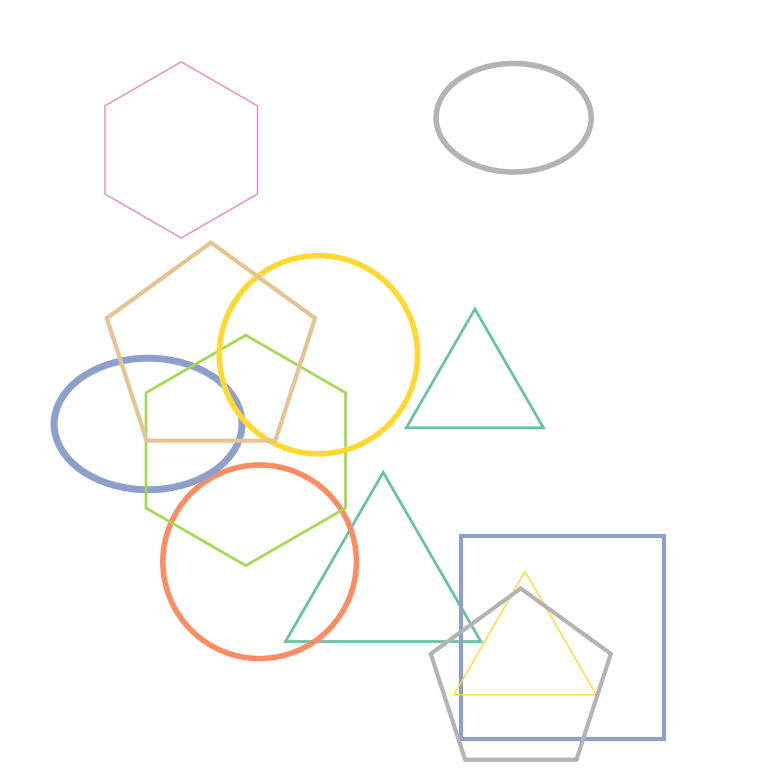[{"shape": "triangle", "thickness": 1, "radius": 0.73, "center": [0.498, 0.24]}, {"shape": "triangle", "thickness": 1, "radius": 0.51, "center": [0.617, 0.496]}, {"shape": "circle", "thickness": 2, "radius": 0.63, "center": [0.337, 0.27]}, {"shape": "square", "thickness": 1.5, "radius": 0.66, "center": [0.731, 0.172]}, {"shape": "oval", "thickness": 2.5, "radius": 0.61, "center": [0.192, 0.449]}, {"shape": "hexagon", "thickness": 0.5, "radius": 0.57, "center": [0.235, 0.805]}, {"shape": "hexagon", "thickness": 1, "radius": 0.75, "center": [0.319, 0.415]}, {"shape": "circle", "thickness": 2, "radius": 0.64, "center": [0.414, 0.539]}, {"shape": "triangle", "thickness": 0.5, "radius": 0.53, "center": [0.682, 0.151]}, {"shape": "pentagon", "thickness": 1.5, "radius": 0.71, "center": [0.274, 0.543]}, {"shape": "oval", "thickness": 2, "radius": 0.5, "center": [0.667, 0.847]}, {"shape": "pentagon", "thickness": 1.5, "radius": 0.61, "center": [0.676, 0.113]}]